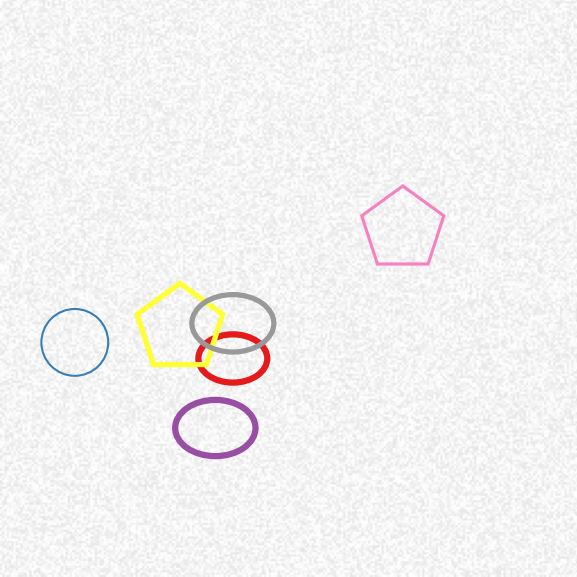[{"shape": "oval", "thickness": 3, "radius": 0.3, "center": [0.403, 0.378]}, {"shape": "circle", "thickness": 1, "radius": 0.29, "center": [0.13, 0.406]}, {"shape": "oval", "thickness": 3, "radius": 0.35, "center": [0.373, 0.258]}, {"shape": "pentagon", "thickness": 2.5, "radius": 0.39, "center": [0.312, 0.431]}, {"shape": "pentagon", "thickness": 1.5, "radius": 0.37, "center": [0.697, 0.602]}, {"shape": "oval", "thickness": 2.5, "radius": 0.35, "center": [0.403, 0.439]}]